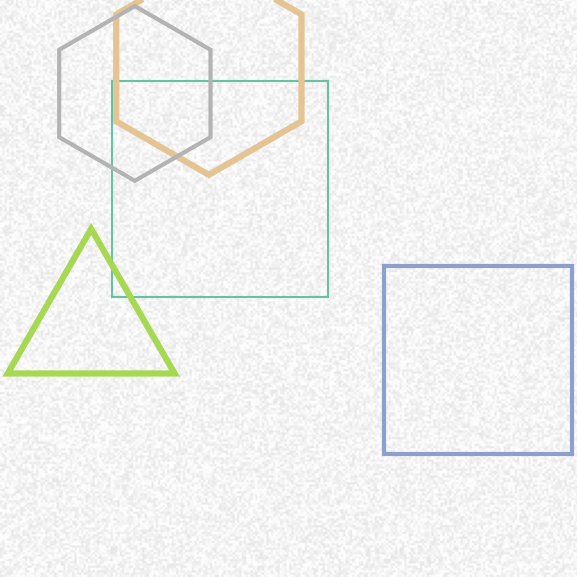[{"shape": "square", "thickness": 1, "radius": 0.93, "center": [0.381, 0.672]}, {"shape": "square", "thickness": 2, "radius": 0.81, "center": [0.828, 0.375]}, {"shape": "triangle", "thickness": 3, "radius": 0.83, "center": [0.158, 0.436]}, {"shape": "hexagon", "thickness": 3, "radius": 0.93, "center": [0.362, 0.882]}, {"shape": "hexagon", "thickness": 2, "radius": 0.76, "center": [0.234, 0.837]}]